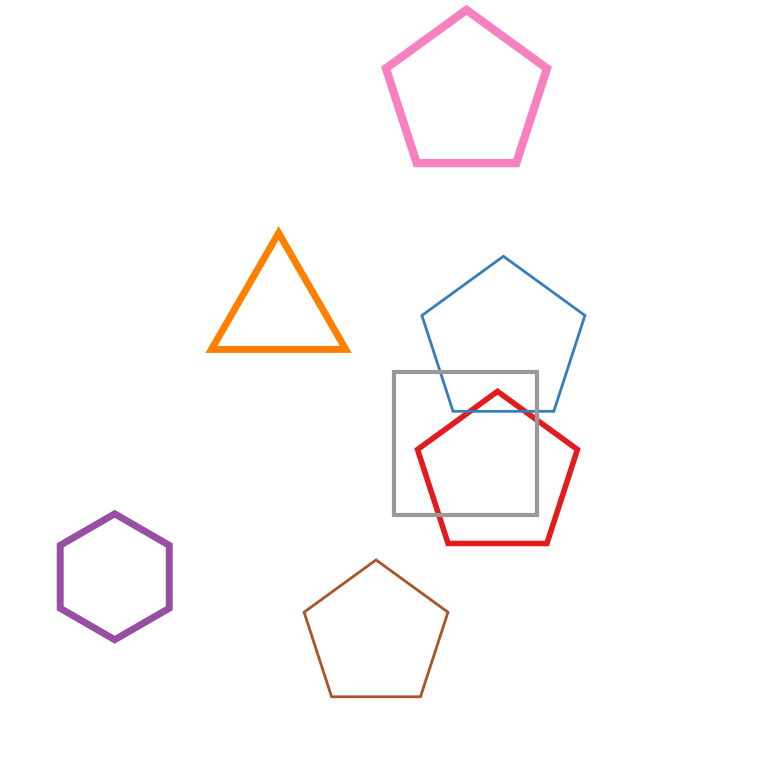[{"shape": "pentagon", "thickness": 2, "radius": 0.55, "center": [0.646, 0.383]}, {"shape": "pentagon", "thickness": 1, "radius": 0.56, "center": [0.654, 0.556]}, {"shape": "hexagon", "thickness": 2.5, "radius": 0.41, "center": [0.149, 0.251]}, {"shape": "triangle", "thickness": 2.5, "radius": 0.5, "center": [0.362, 0.597]}, {"shape": "pentagon", "thickness": 1, "radius": 0.49, "center": [0.488, 0.175]}, {"shape": "pentagon", "thickness": 3, "radius": 0.55, "center": [0.606, 0.877]}, {"shape": "square", "thickness": 1.5, "radius": 0.46, "center": [0.605, 0.424]}]